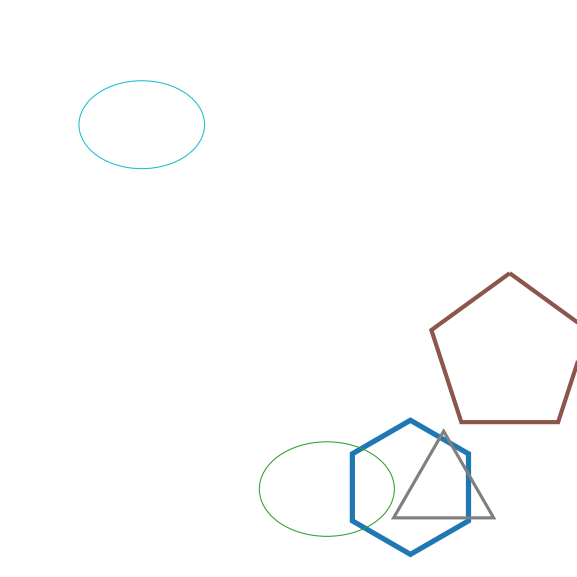[{"shape": "hexagon", "thickness": 2.5, "radius": 0.58, "center": [0.711, 0.155]}, {"shape": "oval", "thickness": 0.5, "radius": 0.58, "center": [0.566, 0.152]}, {"shape": "pentagon", "thickness": 2, "radius": 0.71, "center": [0.883, 0.384]}, {"shape": "triangle", "thickness": 1.5, "radius": 0.5, "center": [0.768, 0.152]}, {"shape": "oval", "thickness": 0.5, "radius": 0.54, "center": [0.245, 0.783]}]